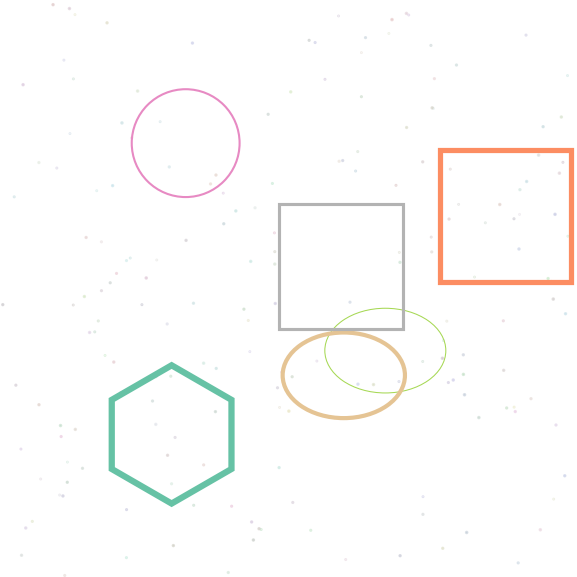[{"shape": "hexagon", "thickness": 3, "radius": 0.6, "center": [0.297, 0.247]}, {"shape": "square", "thickness": 2.5, "radius": 0.57, "center": [0.875, 0.624]}, {"shape": "circle", "thickness": 1, "radius": 0.47, "center": [0.321, 0.751]}, {"shape": "oval", "thickness": 0.5, "radius": 0.52, "center": [0.667, 0.392]}, {"shape": "oval", "thickness": 2, "radius": 0.53, "center": [0.595, 0.349]}, {"shape": "square", "thickness": 1.5, "radius": 0.54, "center": [0.59, 0.537]}]